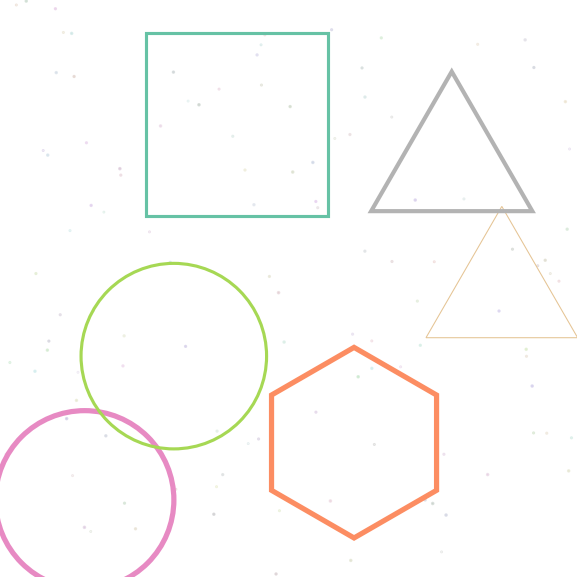[{"shape": "square", "thickness": 1.5, "radius": 0.79, "center": [0.41, 0.783]}, {"shape": "hexagon", "thickness": 2.5, "radius": 0.82, "center": [0.613, 0.233]}, {"shape": "circle", "thickness": 2.5, "radius": 0.77, "center": [0.147, 0.134]}, {"shape": "circle", "thickness": 1.5, "radius": 0.8, "center": [0.301, 0.382]}, {"shape": "triangle", "thickness": 0.5, "radius": 0.76, "center": [0.869, 0.49]}, {"shape": "triangle", "thickness": 2, "radius": 0.81, "center": [0.782, 0.714]}]